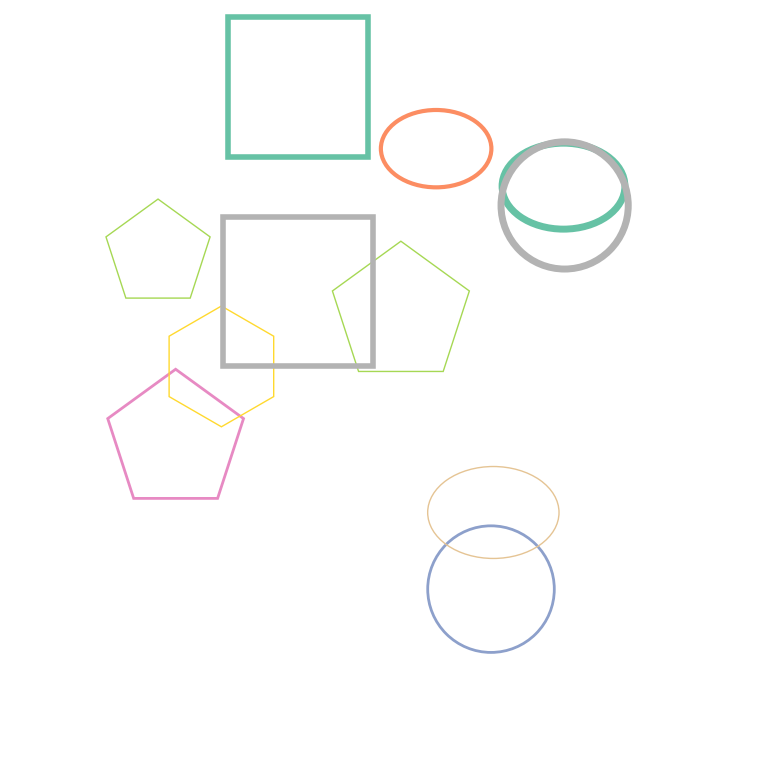[{"shape": "square", "thickness": 2, "radius": 0.45, "center": [0.387, 0.887]}, {"shape": "oval", "thickness": 2.5, "radius": 0.4, "center": [0.732, 0.758]}, {"shape": "oval", "thickness": 1.5, "radius": 0.36, "center": [0.566, 0.807]}, {"shape": "circle", "thickness": 1, "radius": 0.41, "center": [0.638, 0.235]}, {"shape": "pentagon", "thickness": 1, "radius": 0.46, "center": [0.228, 0.428]}, {"shape": "pentagon", "thickness": 0.5, "radius": 0.36, "center": [0.205, 0.67]}, {"shape": "pentagon", "thickness": 0.5, "radius": 0.47, "center": [0.521, 0.593]}, {"shape": "hexagon", "thickness": 0.5, "radius": 0.39, "center": [0.288, 0.524]}, {"shape": "oval", "thickness": 0.5, "radius": 0.43, "center": [0.641, 0.334]}, {"shape": "square", "thickness": 2, "radius": 0.49, "center": [0.387, 0.621]}, {"shape": "circle", "thickness": 2.5, "radius": 0.41, "center": [0.733, 0.733]}]